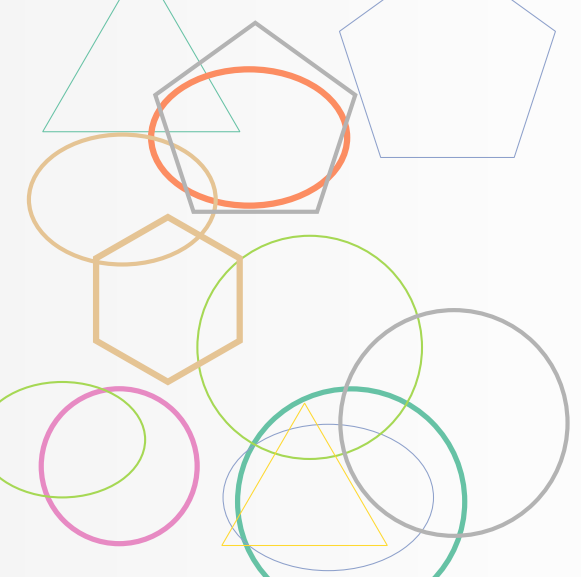[{"shape": "triangle", "thickness": 0.5, "radius": 0.98, "center": [0.243, 0.869]}, {"shape": "circle", "thickness": 2.5, "radius": 0.98, "center": [0.604, 0.13]}, {"shape": "oval", "thickness": 3, "radius": 0.84, "center": [0.429, 0.761]}, {"shape": "pentagon", "thickness": 0.5, "radius": 0.98, "center": [0.77, 0.884]}, {"shape": "oval", "thickness": 0.5, "radius": 0.91, "center": [0.565, 0.138]}, {"shape": "circle", "thickness": 2.5, "radius": 0.67, "center": [0.205, 0.192]}, {"shape": "oval", "thickness": 1, "radius": 0.71, "center": [0.107, 0.238]}, {"shape": "circle", "thickness": 1, "radius": 0.97, "center": [0.533, 0.398]}, {"shape": "triangle", "thickness": 0.5, "radius": 0.82, "center": [0.524, 0.137]}, {"shape": "hexagon", "thickness": 3, "radius": 0.71, "center": [0.289, 0.481]}, {"shape": "oval", "thickness": 2, "radius": 0.8, "center": [0.21, 0.654]}, {"shape": "circle", "thickness": 2, "radius": 0.98, "center": [0.781, 0.267]}, {"shape": "pentagon", "thickness": 2, "radius": 0.9, "center": [0.439, 0.779]}]